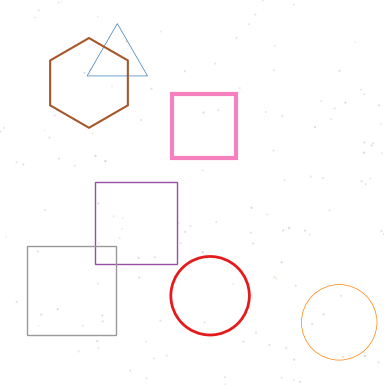[{"shape": "circle", "thickness": 2, "radius": 0.51, "center": [0.546, 0.232]}, {"shape": "triangle", "thickness": 0.5, "radius": 0.45, "center": [0.305, 0.848]}, {"shape": "square", "thickness": 1, "radius": 0.53, "center": [0.354, 0.421]}, {"shape": "circle", "thickness": 0.5, "radius": 0.49, "center": [0.881, 0.163]}, {"shape": "hexagon", "thickness": 1.5, "radius": 0.58, "center": [0.231, 0.785]}, {"shape": "square", "thickness": 3, "radius": 0.42, "center": [0.529, 0.672]}, {"shape": "square", "thickness": 1, "radius": 0.58, "center": [0.185, 0.245]}]